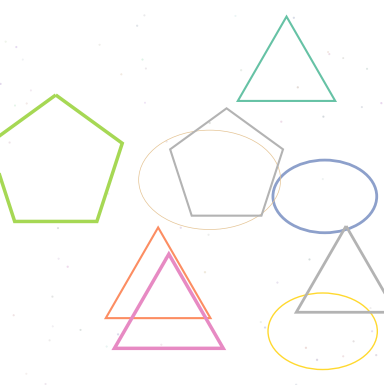[{"shape": "triangle", "thickness": 1.5, "radius": 0.73, "center": [0.744, 0.811]}, {"shape": "triangle", "thickness": 1.5, "radius": 0.78, "center": [0.411, 0.252]}, {"shape": "oval", "thickness": 2, "radius": 0.67, "center": [0.844, 0.49]}, {"shape": "triangle", "thickness": 2.5, "radius": 0.82, "center": [0.439, 0.177]}, {"shape": "pentagon", "thickness": 2.5, "radius": 0.91, "center": [0.145, 0.572]}, {"shape": "oval", "thickness": 1, "radius": 0.71, "center": [0.838, 0.14]}, {"shape": "oval", "thickness": 0.5, "radius": 0.92, "center": [0.545, 0.533]}, {"shape": "pentagon", "thickness": 1.5, "radius": 0.77, "center": [0.589, 0.565]}, {"shape": "triangle", "thickness": 2, "radius": 0.75, "center": [0.899, 0.264]}]